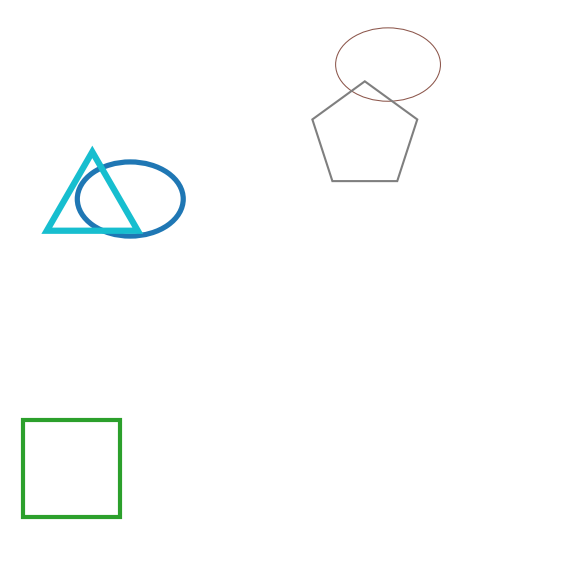[{"shape": "oval", "thickness": 2.5, "radius": 0.46, "center": [0.226, 0.655]}, {"shape": "square", "thickness": 2, "radius": 0.42, "center": [0.124, 0.187]}, {"shape": "oval", "thickness": 0.5, "radius": 0.45, "center": [0.672, 0.887]}, {"shape": "pentagon", "thickness": 1, "radius": 0.48, "center": [0.632, 0.763]}, {"shape": "triangle", "thickness": 3, "radius": 0.46, "center": [0.16, 0.645]}]